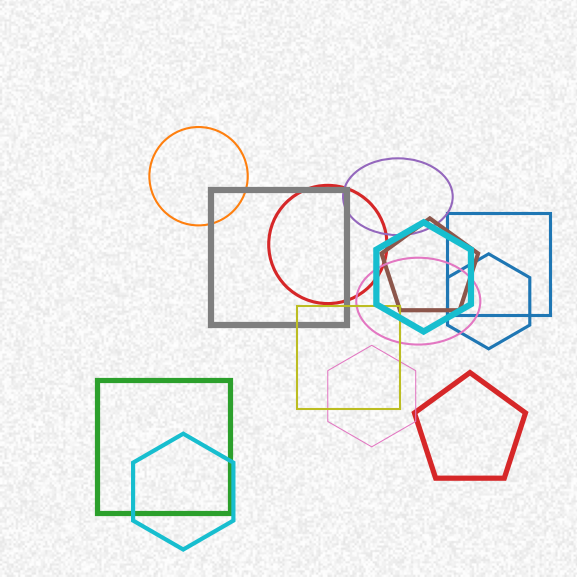[{"shape": "hexagon", "thickness": 1.5, "radius": 0.41, "center": [0.846, 0.477]}, {"shape": "square", "thickness": 1.5, "radius": 0.44, "center": [0.863, 0.542]}, {"shape": "circle", "thickness": 1, "radius": 0.43, "center": [0.344, 0.694]}, {"shape": "square", "thickness": 2.5, "radius": 0.58, "center": [0.283, 0.226]}, {"shape": "circle", "thickness": 1.5, "radius": 0.51, "center": [0.568, 0.576]}, {"shape": "pentagon", "thickness": 2.5, "radius": 0.51, "center": [0.814, 0.253]}, {"shape": "oval", "thickness": 1, "radius": 0.47, "center": [0.689, 0.659]}, {"shape": "pentagon", "thickness": 2, "radius": 0.44, "center": [0.744, 0.533]}, {"shape": "oval", "thickness": 1, "radius": 0.54, "center": [0.724, 0.478]}, {"shape": "hexagon", "thickness": 0.5, "radius": 0.44, "center": [0.644, 0.313]}, {"shape": "square", "thickness": 3, "radius": 0.59, "center": [0.483, 0.554]}, {"shape": "square", "thickness": 1, "radius": 0.45, "center": [0.603, 0.38]}, {"shape": "hexagon", "thickness": 2, "radius": 0.5, "center": [0.317, 0.148]}, {"shape": "hexagon", "thickness": 3, "radius": 0.47, "center": [0.734, 0.52]}]